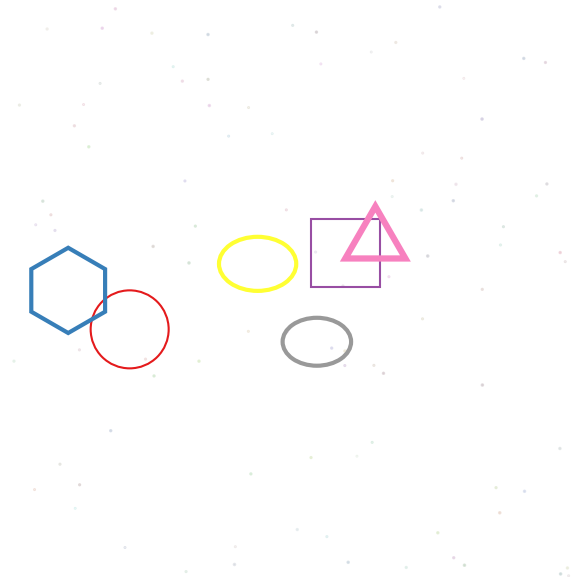[{"shape": "circle", "thickness": 1, "radius": 0.34, "center": [0.225, 0.429]}, {"shape": "hexagon", "thickness": 2, "radius": 0.37, "center": [0.118, 0.496]}, {"shape": "square", "thickness": 1, "radius": 0.3, "center": [0.599, 0.561]}, {"shape": "oval", "thickness": 2, "radius": 0.33, "center": [0.446, 0.542]}, {"shape": "triangle", "thickness": 3, "radius": 0.3, "center": [0.65, 0.582]}, {"shape": "oval", "thickness": 2, "radius": 0.3, "center": [0.549, 0.407]}]